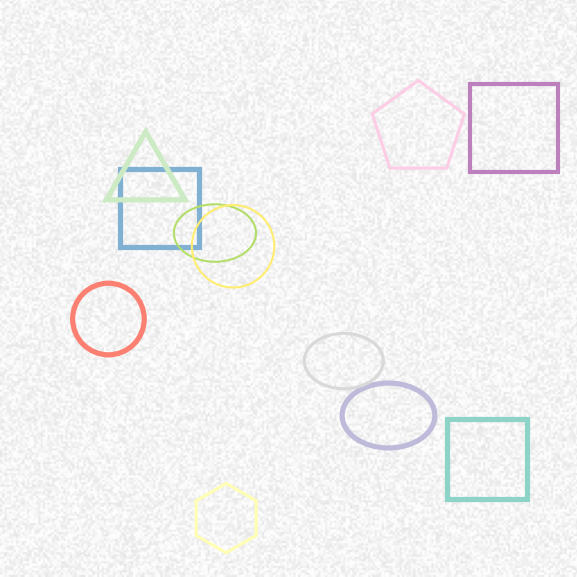[{"shape": "square", "thickness": 2.5, "radius": 0.34, "center": [0.843, 0.204]}, {"shape": "hexagon", "thickness": 1.5, "radius": 0.3, "center": [0.392, 0.102]}, {"shape": "oval", "thickness": 2.5, "radius": 0.4, "center": [0.673, 0.28]}, {"shape": "circle", "thickness": 2.5, "radius": 0.31, "center": [0.188, 0.447]}, {"shape": "square", "thickness": 2.5, "radius": 0.34, "center": [0.276, 0.639]}, {"shape": "oval", "thickness": 1, "radius": 0.36, "center": [0.372, 0.596]}, {"shape": "pentagon", "thickness": 1.5, "radius": 0.42, "center": [0.724, 0.776]}, {"shape": "oval", "thickness": 1.5, "radius": 0.34, "center": [0.595, 0.374]}, {"shape": "square", "thickness": 2, "radius": 0.38, "center": [0.891, 0.778]}, {"shape": "triangle", "thickness": 2.5, "radius": 0.39, "center": [0.252, 0.692]}, {"shape": "circle", "thickness": 1, "radius": 0.36, "center": [0.404, 0.573]}]